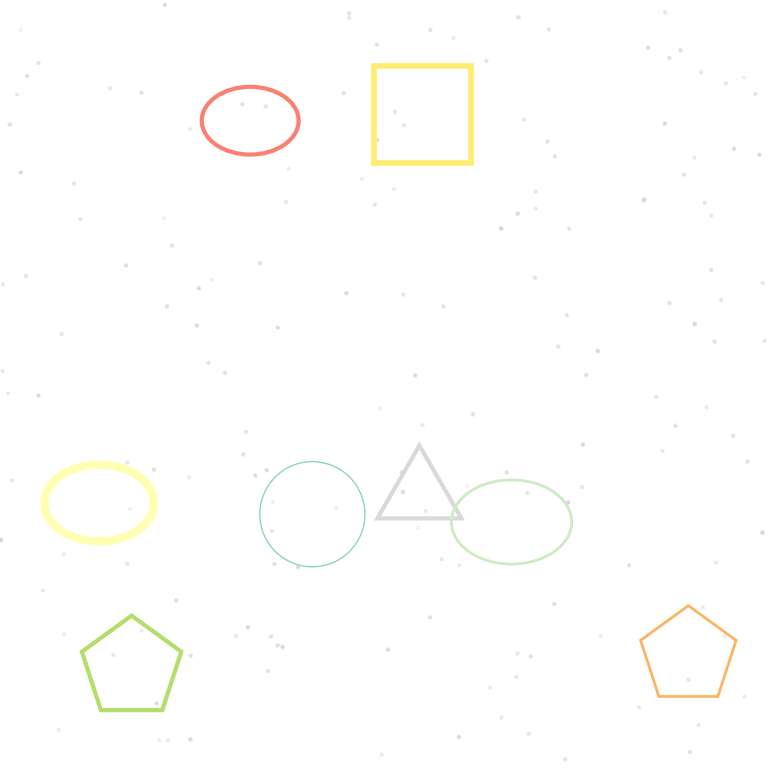[{"shape": "circle", "thickness": 0.5, "radius": 0.34, "center": [0.406, 0.332]}, {"shape": "oval", "thickness": 3, "radius": 0.36, "center": [0.129, 0.347]}, {"shape": "oval", "thickness": 1.5, "radius": 0.31, "center": [0.325, 0.843]}, {"shape": "pentagon", "thickness": 1, "radius": 0.33, "center": [0.894, 0.148]}, {"shape": "pentagon", "thickness": 1.5, "radius": 0.34, "center": [0.171, 0.133]}, {"shape": "triangle", "thickness": 1.5, "radius": 0.32, "center": [0.545, 0.358]}, {"shape": "oval", "thickness": 1, "radius": 0.39, "center": [0.664, 0.322]}, {"shape": "square", "thickness": 2, "radius": 0.32, "center": [0.549, 0.851]}]